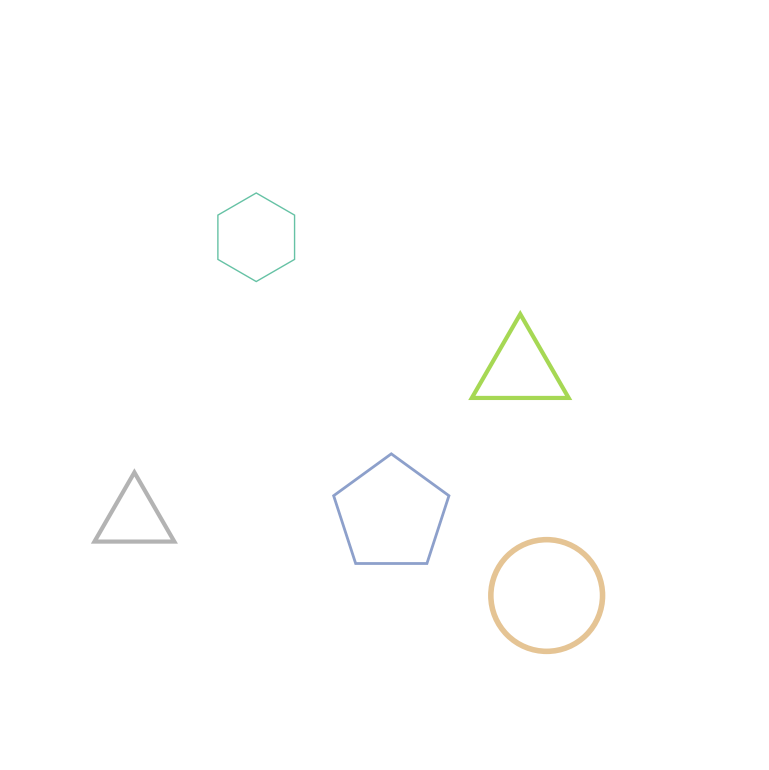[{"shape": "hexagon", "thickness": 0.5, "radius": 0.29, "center": [0.333, 0.692]}, {"shape": "pentagon", "thickness": 1, "radius": 0.39, "center": [0.508, 0.332]}, {"shape": "triangle", "thickness": 1.5, "radius": 0.36, "center": [0.676, 0.519]}, {"shape": "circle", "thickness": 2, "radius": 0.36, "center": [0.71, 0.227]}, {"shape": "triangle", "thickness": 1.5, "radius": 0.3, "center": [0.175, 0.327]}]